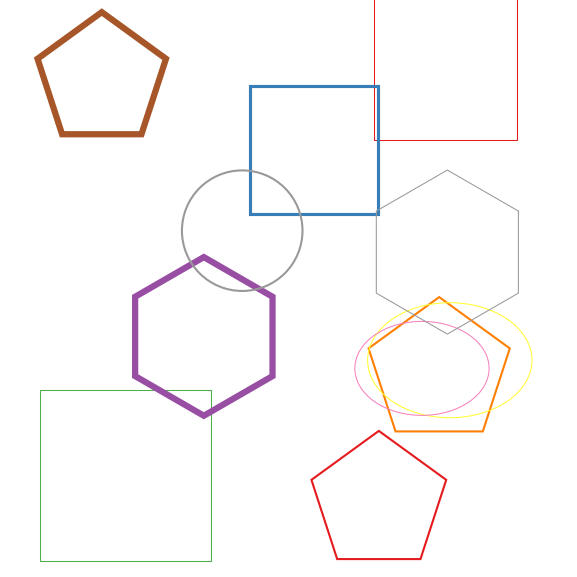[{"shape": "square", "thickness": 0.5, "radius": 0.62, "center": [0.771, 0.881]}, {"shape": "pentagon", "thickness": 1, "radius": 0.61, "center": [0.656, 0.13]}, {"shape": "square", "thickness": 1.5, "radius": 0.56, "center": [0.544, 0.74]}, {"shape": "square", "thickness": 0.5, "radius": 0.74, "center": [0.217, 0.176]}, {"shape": "hexagon", "thickness": 3, "radius": 0.69, "center": [0.353, 0.417]}, {"shape": "pentagon", "thickness": 1, "radius": 0.64, "center": [0.76, 0.356]}, {"shape": "oval", "thickness": 0.5, "radius": 0.71, "center": [0.779, 0.375]}, {"shape": "pentagon", "thickness": 3, "radius": 0.58, "center": [0.176, 0.861]}, {"shape": "oval", "thickness": 0.5, "radius": 0.58, "center": [0.731, 0.361]}, {"shape": "circle", "thickness": 1, "radius": 0.52, "center": [0.419, 0.6]}, {"shape": "hexagon", "thickness": 0.5, "radius": 0.71, "center": [0.775, 0.563]}]